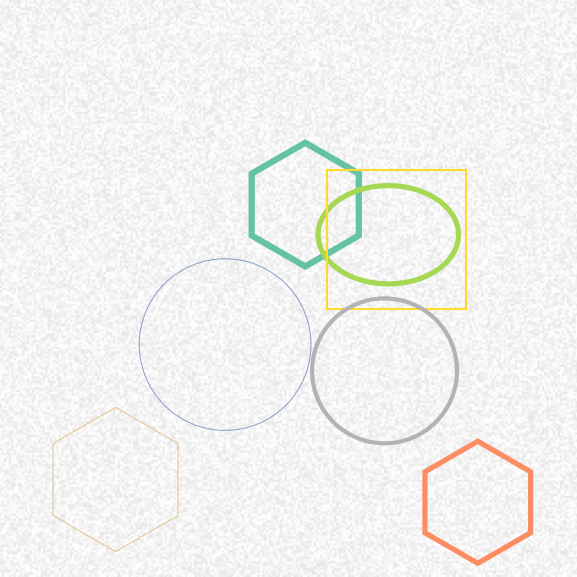[{"shape": "hexagon", "thickness": 3, "radius": 0.54, "center": [0.529, 0.645]}, {"shape": "hexagon", "thickness": 2.5, "radius": 0.53, "center": [0.827, 0.129]}, {"shape": "circle", "thickness": 0.5, "radius": 0.74, "center": [0.39, 0.402]}, {"shape": "oval", "thickness": 2.5, "radius": 0.61, "center": [0.672, 0.593]}, {"shape": "square", "thickness": 1, "radius": 0.6, "center": [0.687, 0.584]}, {"shape": "hexagon", "thickness": 0.5, "radius": 0.62, "center": [0.2, 0.169]}, {"shape": "circle", "thickness": 2, "radius": 0.63, "center": [0.666, 0.357]}]